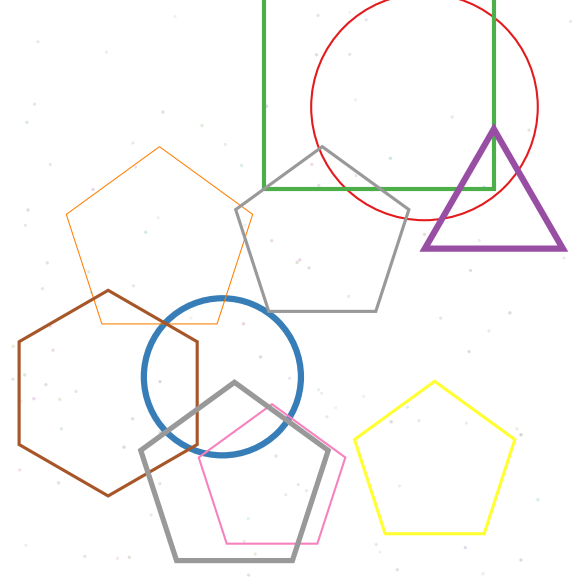[{"shape": "circle", "thickness": 1, "radius": 0.98, "center": [0.735, 0.814]}, {"shape": "circle", "thickness": 3, "radius": 0.68, "center": [0.385, 0.347]}, {"shape": "square", "thickness": 2, "radius": 0.99, "center": [0.657, 0.871]}, {"shape": "triangle", "thickness": 3, "radius": 0.69, "center": [0.855, 0.638]}, {"shape": "pentagon", "thickness": 0.5, "radius": 0.85, "center": [0.276, 0.576]}, {"shape": "pentagon", "thickness": 1.5, "radius": 0.73, "center": [0.753, 0.193]}, {"shape": "hexagon", "thickness": 1.5, "radius": 0.89, "center": [0.187, 0.318]}, {"shape": "pentagon", "thickness": 1, "radius": 0.67, "center": [0.471, 0.166]}, {"shape": "pentagon", "thickness": 2.5, "radius": 0.85, "center": [0.406, 0.167]}, {"shape": "pentagon", "thickness": 1.5, "radius": 0.79, "center": [0.558, 0.587]}]